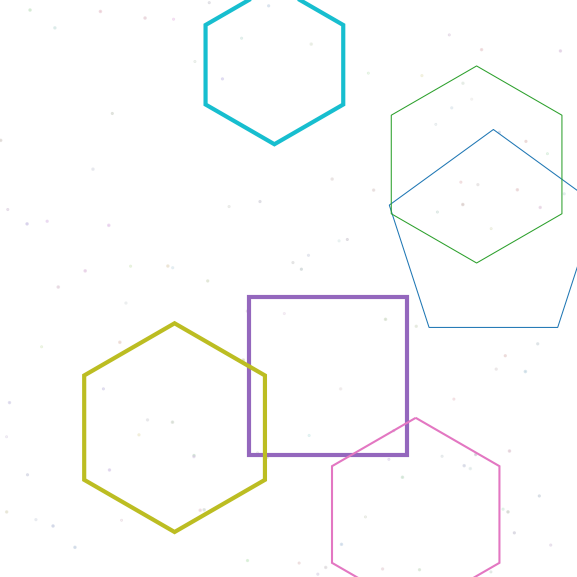[{"shape": "pentagon", "thickness": 0.5, "radius": 0.95, "center": [0.854, 0.585]}, {"shape": "hexagon", "thickness": 0.5, "radius": 0.85, "center": [0.825, 0.714]}, {"shape": "square", "thickness": 2, "radius": 0.68, "center": [0.568, 0.348]}, {"shape": "hexagon", "thickness": 1, "radius": 0.84, "center": [0.72, 0.108]}, {"shape": "hexagon", "thickness": 2, "radius": 0.9, "center": [0.302, 0.259]}, {"shape": "hexagon", "thickness": 2, "radius": 0.69, "center": [0.475, 0.887]}]